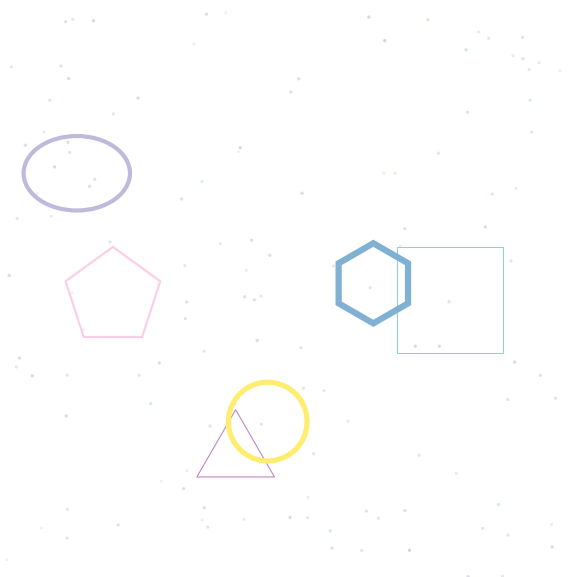[{"shape": "square", "thickness": 0.5, "radius": 0.46, "center": [0.78, 0.479]}, {"shape": "oval", "thickness": 2, "radius": 0.46, "center": [0.133, 0.699]}, {"shape": "hexagon", "thickness": 3, "radius": 0.35, "center": [0.646, 0.509]}, {"shape": "pentagon", "thickness": 1, "radius": 0.43, "center": [0.195, 0.485]}, {"shape": "triangle", "thickness": 0.5, "radius": 0.39, "center": [0.408, 0.212]}, {"shape": "circle", "thickness": 2.5, "radius": 0.34, "center": [0.464, 0.269]}]